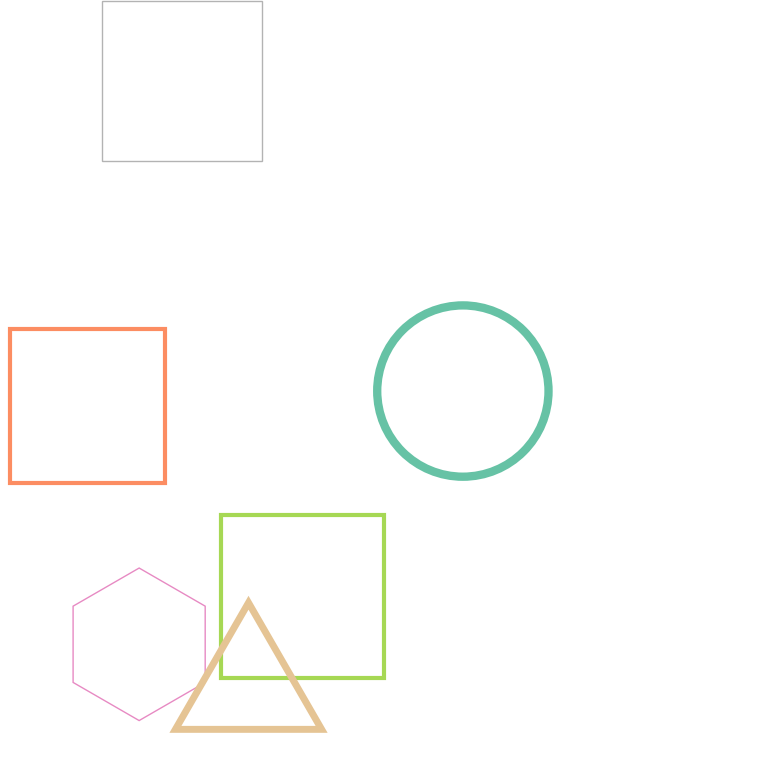[{"shape": "circle", "thickness": 3, "radius": 0.56, "center": [0.601, 0.492]}, {"shape": "square", "thickness": 1.5, "radius": 0.5, "center": [0.114, 0.473]}, {"shape": "hexagon", "thickness": 0.5, "radius": 0.5, "center": [0.181, 0.163]}, {"shape": "square", "thickness": 1.5, "radius": 0.53, "center": [0.393, 0.225]}, {"shape": "triangle", "thickness": 2.5, "radius": 0.55, "center": [0.323, 0.108]}, {"shape": "square", "thickness": 0.5, "radius": 0.52, "center": [0.236, 0.895]}]